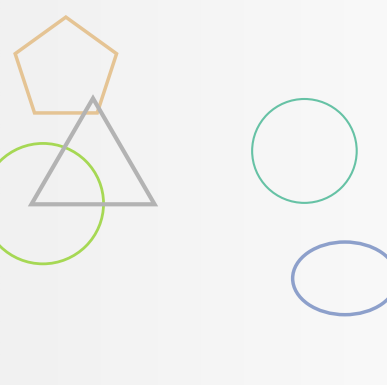[{"shape": "circle", "thickness": 1.5, "radius": 0.67, "center": [0.786, 0.608]}, {"shape": "oval", "thickness": 2.5, "radius": 0.67, "center": [0.89, 0.277]}, {"shape": "circle", "thickness": 2, "radius": 0.78, "center": [0.111, 0.471]}, {"shape": "pentagon", "thickness": 2.5, "radius": 0.69, "center": [0.17, 0.818]}, {"shape": "triangle", "thickness": 3, "radius": 0.92, "center": [0.24, 0.561]}]